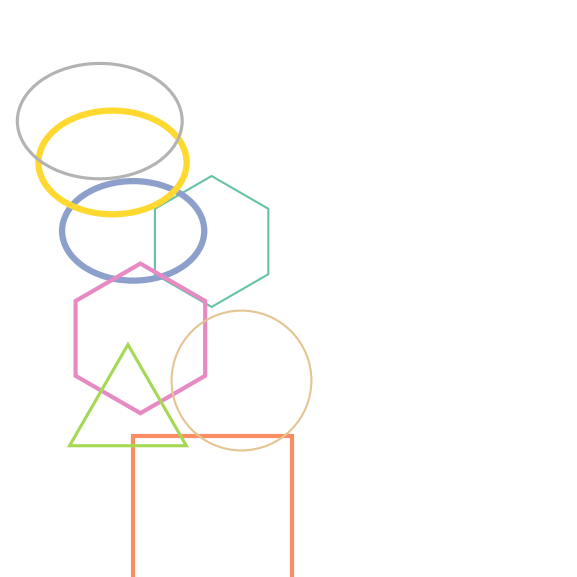[{"shape": "hexagon", "thickness": 1, "radius": 0.57, "center": [0.366, 0.581]}, {"shape": "square", "thickness": 2, "radius": 0.69, "center": [0.368, 0.107]}, {"shape": "oval", "thickness": 3, "radius": 0.62, "center": [0.231, 0.599]}, {"shape": "hexagon", "thickness": 2, "radius": 0.65, "center": [0.243, 0.413]}, {"shape": "triangle", "thickness": 1.5, "radius": 0.58, "center": [0.222, 0.286]}, {"shape": "oval", "thickness": 3, "radius": 0.64, "center": [0.195, 0.718]}, {"shape": "circle", "thickness": 1, "radius": 0.61, "center": [0.418, 0.34]}, {"shape": "oval", "thickness": 1.5, "radius": 0.71, "center": [0.173, 0.789]}]